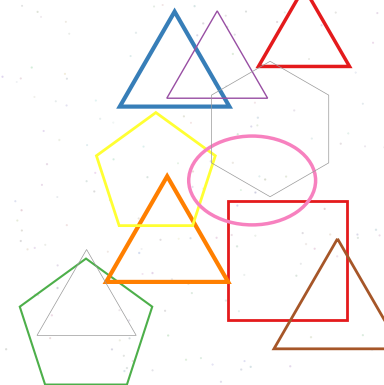[{"shape": "triangle", "thickness": 2.5, "radius": 0.68, "center": [0.79, 0.896]}, {"shape": "square", "thickness": 2, "radius": 0.77, "center": [0.746, 0.323]}, {"shape": "triangle", "thickness": 3, "radius": 0.82, "center": [0.453, 0.805]}, {"shape": "pentagon", "thickness": 1.5, "radius": 0.9, "center": [0.223, 0.147]}, {"shape": "triangle", "thickness": 1, "radius": 0.76, "center": [0.564, 0.82]}, {"shape": "triangle", "thickness": 3, "radius": 0.91, "center": [0.434, 0.359]}, {"shape": "pentagon", "thickness": 2, "radius": 0.81, "center": [0.405, 0.545]}, {"shape": "triangle", "thickness": 2, "radius": 0.95, "center": [0.877, 0.189]}, {"shape": "oval", "thickness": 2.5, "radius": 0.82, "center": [0.655, 0.531]}, {"shape": "hexagon", "thickness": 0.5, "radius": 0.88, "center": [0.702, 0.665]}, {"shape": "triangle", "thickness": 0.5, "radius": 0.74, "center": [0.225, 0.203]}]